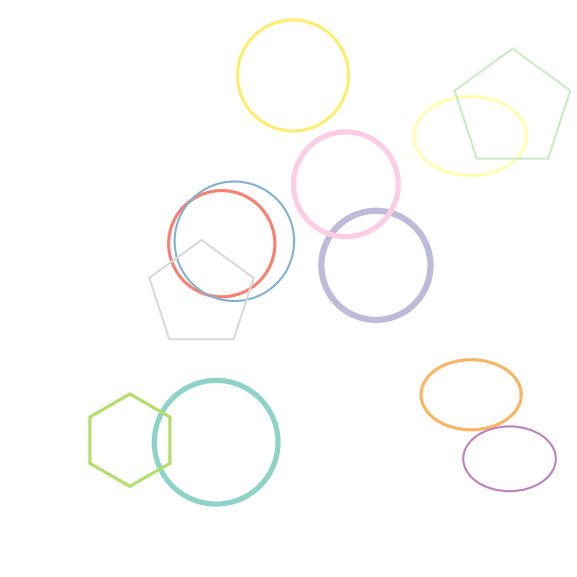[{"shape": "circle", "thickness": 2.5, "radius": 0.54, "center": [0.374, 0.233]}, {"shape": "oval", "thickness": 1.5, "radius": 0.49, "center": [0.814, 0.764]}, {"shape": "circle", "thickness": 3, "radius": 0.47, "center": [0.651, 0.54]}, {"shape": "circle", "thickness": 1.5, "radius": 0.46, "center": [0.384, 0.577]}, {"shape": "circle", "thickness": 1, "radius": 0.52, "center": [0.406, 0.581]}, {"shape": "oval", "thickness": 1.5, "radius": 0.43, "center": [0.816, 0.316]}, {"shape": "hexagon", "thickness": 1.5, "radius": 0.4, "center": [0.225, 0.237]}, {"shape": "circle", "thickness": 2.5, "radius": 0.45, "center": [0.599, 0.68]}, {"shape": "pentagon", "thickness": 1, "radius": 0.47, "center": [0.349, 0.489]}, {"shape": "oval", "thickness": 1, "radius": 0.4, "center": [0.882, 0.205]}, {"shape": "pentagon", "thickness": 1, "radius": 0.53, "center": [0.887, 0.81]}, {"shape": "circle", "thickness": 1.5, "radius": 0.48, "center": [0.507, 0.868]}]